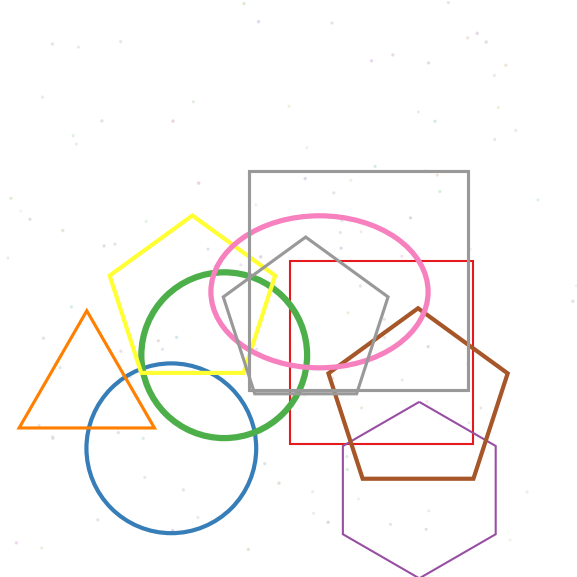[{"shape": "square", "thickness": 1, "radius": 0.79, "center": [0.66, 0.389]}, {"shape": "circle", "thickness": 2, "radius": 0.73, "center": [0.297, 0.223]}, {"shape": "circle", "thickness": 3, "radius": 0.72, "center": [0.388, 0.384]}, {"shape": "hexagon", "thickness": 1, "radius": 0.76, "center": [0.726, 0.15]}, {"shape": "triangle", "thickness": 1.5, "radius": 0.68, "center": [0.15, 0.326]}, {"shape": "pentagon", "thickness": 2, "radius": 0.75, "center": [0.333, 0.475]}, {"shape": "pentagon", "thickness": 2, "radius": 0.82, "center": [0.724, 0.302]}, {"shape": "oval", "thickness": 2.5, "radius": 0.94, "center": [0.553, 0.494]}, {"shape": "square", "thickness": 1.5, "radius": 0.95, "center": [0.622, 0.513]}, {"shape": "pentagon", "thickness": 1.5, "radius": 0.75, "center": [0.529, 0.439]}]